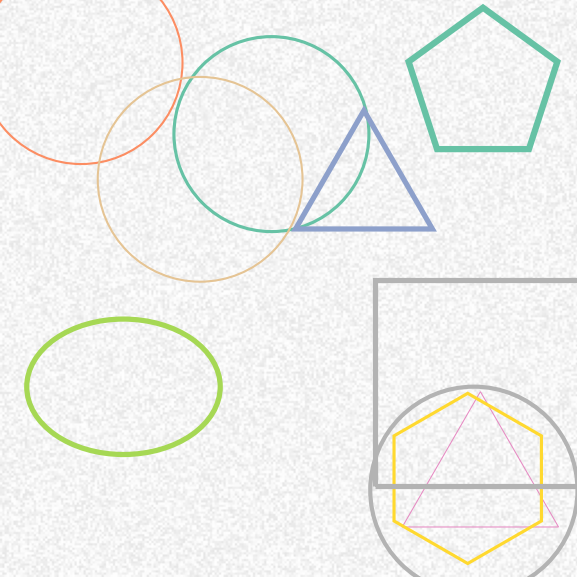[{"shape": "circle", "thickness": 1.5, "radius": 0.84, "center": [0.47, 0.767]}, {"shape": "pentagon", "thickness": 3, "radius": 0.68, "center": [0.836, 0.85]}, {"shape": "circle", "thickness": 1, "radius": 0.88, "center": [0.14, 0.891]}, {"shape": "triangle", "thickness": 2.5, "radius": 0.68, "center": [0.63, 0.671]}, {"shape": "triangle", "thickness": 0.5, "radius": 0.78, "center": [0.832, 0.165]}, {"shape": "oval", "thickness": 2.5, "radius": 0.84, "center": [0.214, 0.329]}, {"shape": "hexagon", "thickness": 1.5, "radius": 0.74, "center": [0.81, 0.171]}, {"shape": "circle", "thickness": 1, "radius": 0.89, "center": [0.347, 0.689]}, {"shape": "square", "thickness": 2.5, "radius": 0.89, "center": [0.827, 0.336]}, {"shape": "circle", "thickness": 2, "radius": 0.9, "center": [0.821, 0.15]}]